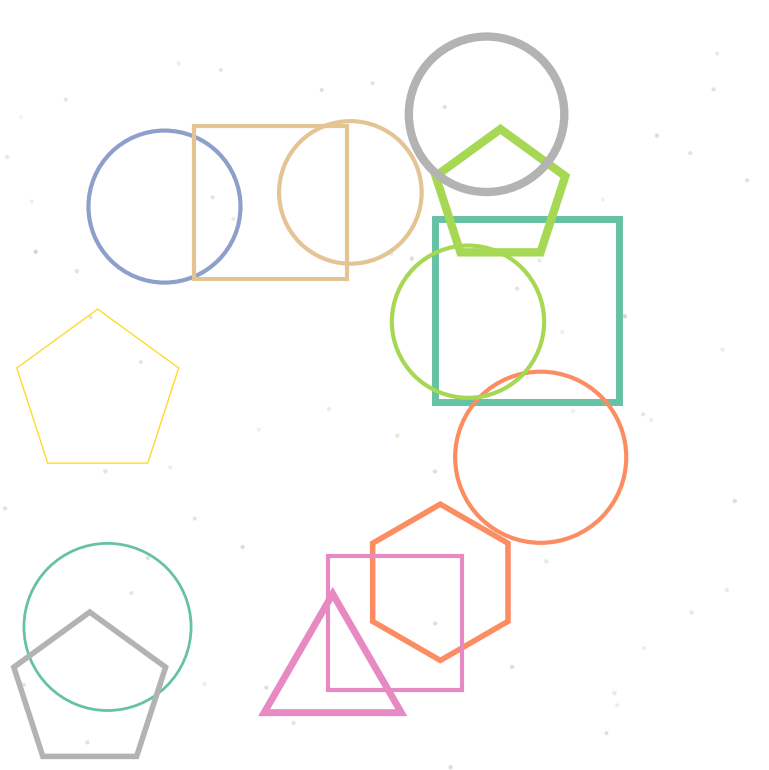[{"shape": "circle", "thickness": 1, "radius": 0.54, "center": [0.14, 0.186]}, {"shape": "square", "thickness": 2.5, "radius": 0.6, "center": [0.684, 0.597]}, {"shape": "circle", "thickness": 1.5, "radius": 0.56, "center": [0.702, 0.406]}, {"shape": "hexagon", "thickness": 2, "radius": 0.51, "center": [0.572, 0.244]}, {"shape": "circle", "thickness": 1.5, "radius": 0.49, "center": [0.214, 0.732]}, {"shape": "triangle", "thickness": 2.5, "radius": 0.51, "center": [0.432, 0.126]}, {"shape": "square", "thickness": 1.5, "radius": 0.43, "center": [0.513, 0.191]}, {"shape": "pentagon", "thickness": 3, "radius": 0.44, "center": [0.65, 0.744]}, {"shape": "circle", "thickness": 1.5, "radius": 0.49, "center": [0.608, 0.582]}, {"shape": "pentagon", "thickness": 0.5, "radius": 0.55, "center": [0.127, 0.488]}, {"shape": "square", "thickness": 1.5, "radius": 0.5, "center": [0.351, 0.737]}, {"shape": "circle", "thickness": 1.5, "radius": 0.46, "center": [0.455, 0.75]}, {"shape": "circle", "thickness": 3, "radius": 0.5, "center": [0.632, 0.852]}, {"shape": "pentagon", "thickness": 2, "radius": 0.52, "center": [0.117, 0.101]}]